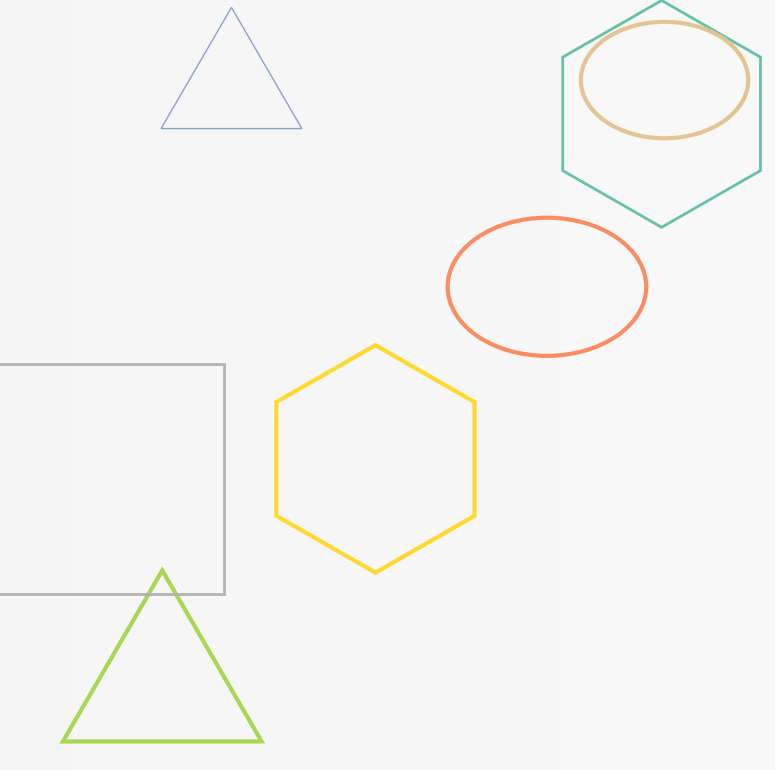[{"shape": "hexagon", "thickness": 1, "radius": 0.74, "center": [0.854, 0.852]}, {"shape": "oval", "thickness": 1.5, "radius": 0.64, "center": [0.706, 0.628]}, {"shape": "triangle", "thickness": 0.5, "radius": 0.52, "center": [0.299, 0.885]}, {"shape": "triangle", "thickness": 1.5, "radius": 0.74, "center": [0.209, 0.111]}, {"shape": "hexagon", "thickness": 1.5, "radius": 0.74, "center": [0.484, 0.404]}, {"shape": "oval", "thickness": 1.5, "radius": 0.54, "center": [0.857, 0.896]}, {"shape": "square", "thickness": 1, "radius": 0.75, "center": [0.139, 0.378]}]